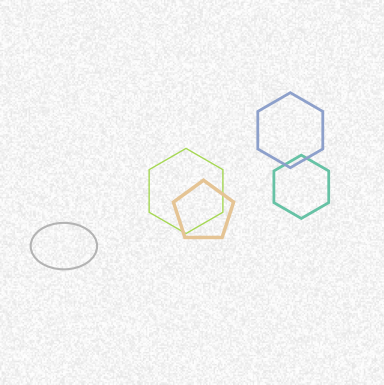[{"shape": "hexagon", "thickness": 2, "radius": 0.41, "center": [0.783, 0.515]}, {"shape": "hexagon", "thickness": 2, "radius": 0.49, "center": [0.754, 0.662]}, {"shape": "hexagon", "thickness": 1, "radius": 0.55, "center": [0.483, 0.504]}, {"shape": "pentagon", "thickness": 2.5, "radius": 0.41, "center": [0.529, 0.45]}, {"shape": "oval", "thickness": 1.5, "radius": 0.43, "center": [0.166, 0.361]}]